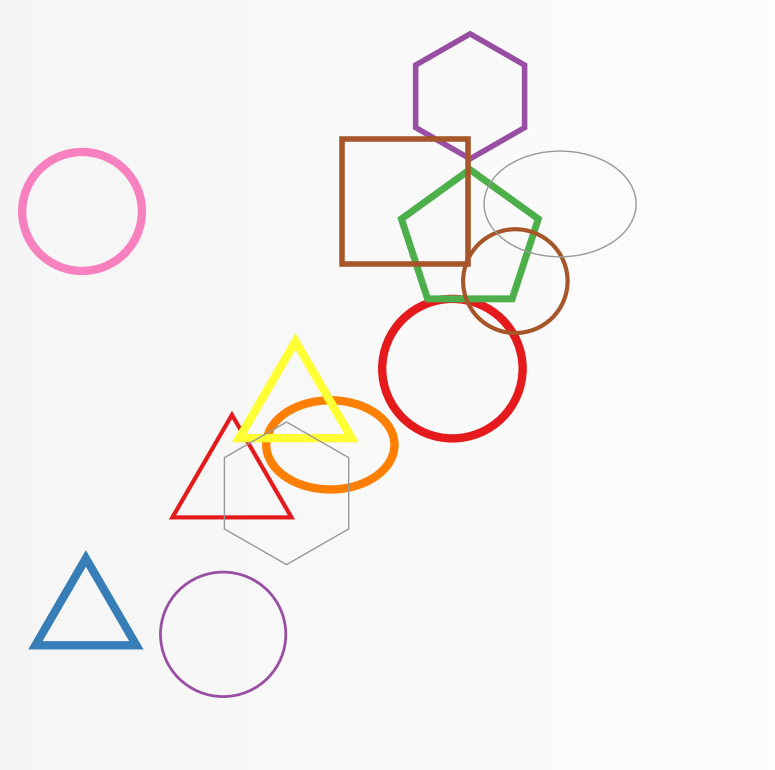[{"shape": "triangle", "thickness": 1.5, "radius": 0.44, "center": [0.299, 0.372]}, {"shape": "circle", "thickness": 3, "radius": 0.45, "center": [0.584, 0.521]}, {"shape": "triangle", "thickness": 3, "radius": 0.38, "center": [0.111, 0.2]}, {"shape": "pentagon", "thickness": 2.5, "radius": 0.46, "center": [0.606, 0.687]}, {"shape": "hexagon", "thickness": 2, "radius": 0.41, "center": [0.607, 0.875]}, {"shape": "circle", "thickness": 1, "radius": 0.4, "center": [0.288, 0.176]}, {"shape": "oval", "thickness": 3, "radius": 0.41, "center": [0.426, 0.422]}, {"shape": "triangle", "thickness": 3, "radius": 0.42, "center": [0.381, 0.473]}, {"shape": "square", "thickness": 2, "radius": 0.41, "center": [0.523, 0.739]}, {"shape": "circle", "thickness": 1.5, "radius": 0.34, "center": [0.665, 0.635]}, {"shape": "circle", "thickness": 3, "radius": 0.39, "center": [0.106, 0.725]}, {"shape": "hexagon", "thickness": 0.5, "radius": 0.46, "center": [0.37, 0.359]}, {"shape": "oval", "thickness": 0.5, "radius": 0.49, "center": [0.723, 0.735]}]